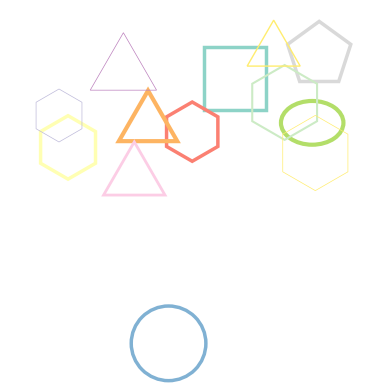[{"shape": "square", "thickness": 2.5, "radius": 0.41, "center": [0.61, 0.796]}, {"shape": "hexagon", "thickness": 2.5, "radius": 0.41, "center": [0.177, 0.617]}, {"shape": "hexagon", "thickness": 0.5, "radius": 0.34, "center": [0.153, 0.7]}, {"shape": "hexagon", "thickness": 2.5, "radius": 0.38, "center": [0.499, 0.658]}, {"shape": "circle", "thickness": 2.5, "radius": 0.48, "center": [0.438, 0.108]}, {"shape": "triangle", "thickness": 3, "radius": 0.44, "center": [0.385, 0.677]}, {"shape": "oval", "thickness": 3, "radius": 0.41, "center": [0.811, 0.681]}, {"shape": "triangle", "thickness": 2, "radius": 0.46, "center": [0.349, 0.539]}, {"shape": "pentagon", "thickness": 2.5, "radius": 0.43, "center": [0.829, 0.858]}, {"shape": "triangle", "thickness": 0.5, "radius": 0.5, "center": [0.32, 0.816]}, {"shape": "hexagon", "thickness": 1.5, "radius": 0.49, "center": [0.739, 0.734]}, {"shape": "hexagon", "thickness": 0.5, "radius": 0.49, "center": [0.819, 0.603]}, {"shape": "triangle", "thickness": 1, "radius": 0.4, "center": [0.711, 0.868]}]